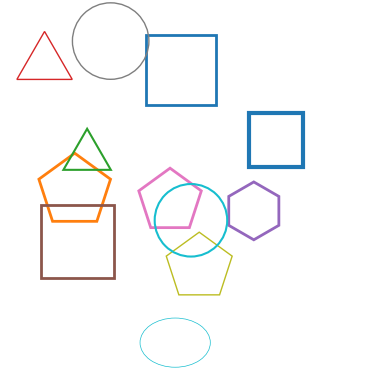[{"shape": "square", "thickness": 2, "radius": 0.45, "center": [0.471, 0.818]}, {"shape": "square", "thickness": 3, "radius": 0.35, "center": [0.717, 0.636]}, {"shape": "pentagon", "thickness": 2, "radius": 0.49, "center": [0.194, 0.504]}, {"shape": "triangle", "thickness": 1.5, "radius": 0.36, "center": [0.226, 0.594]}, {"shape": "triangle", "thickness": 1, "radius": 0.42, "center": [0.116, 0.835]}, {"shape": "hexagon", "thickness": 2, "radius": 0.38, "center": [0.659, 0.452]}, {"shape": "square", "thickness": 2, "radius": 0.47, "center": [0.202, 0.372]}, {"shape": "pentagon", "thickness": 2, "radius": 0.43, "center": [0.442, 0.478]}, {"shape": "circle", "thickness": 1, "radius": 0.5, "center": [0.287, 0.893]}, {"shape": "pentagon", "thickness": 1, "radius": 0.45, "center": [0.517, 0.307]}, {"shape": "oval", "thickness": 0.5, "radius": 0.46, "center": [0.455, 0.11]}, {"shape": "circle", "thickness": 1.5, "radius": 0.47, "center": [0.496, 0.428]}]